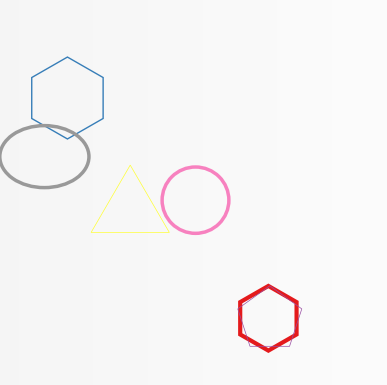[{"shape": "hexagon", "thickness": 3, "radius": 0.42, "center": [0.693, 0.173]}, {"shape": "hexagon", "thickness": 1, "radius": 0.53, "center": [0.174, 0.745]}, {"shape": "pentagon", "thickness": 0.5, "radius": 0.43, "center": [0.696, 0.171]}, {"shape": "triangle", "thickness": 0.5, "radius": 0.58, "center": [0.336, 0.455]}, {"shape": "circle", "thickness": 2.5, "radius": 0.43, "center": [0.505, 0.48]}, {"shape": "oval", "thickness": 2.5, "radius": 0.58, "center": [0.115, 0.593]}]